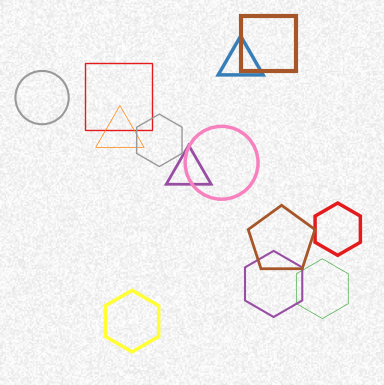[{"shape": "hexagon", "thickness": 2.5, "radius": 0.34, "center": [0.877, 0.405]}, {"shape": "square", "thickness": 1, "radius": 0.43, "center": [0.307, 0.749]}, {"shape": "triangle", "thickness": 2.5, "radius": 0.34, "center": [0.625, 0.839]}, {"shape": "hexagon", "thickness": 0.5, "radius": 0.39, "center": [0.837, 0.25]}, {"shape": "hexagon", "thickness": 1.5, "radius": 0.43, "center": [0.711, 0.263]}, {"shape": "triangle", "thickness": 2, "radius": 0.34, "center": [0.49, 0.555]}, {"shape": "triangle", "thickness": 0.5, "radius": 0.36, "center": [0.312, 0.653]}, {"shape": "hexagon", "thickness": 2.5, "radius": 0.4, "center": [0.343, 0.166]}, {"shape": "pentagon", "thickness": 2, "radius": 0.46, "center": [0.731, 0.376]}, {"shape": "square", "thickness": 3, "radius": 0.36, "center": [0.697, 0.887]}, {"shape": "circle", "thickness": 2.5, "radius": 0.47, "center": [0.576, 0.577]}, {"shape": "hexagon", "thickness": 1, "radius": 0.34, "center": [0.414, 0.636]}, {"shape": "circle", "thickness": 1.5, "radius": 0.35, "center": [0.109, 0.747]}]